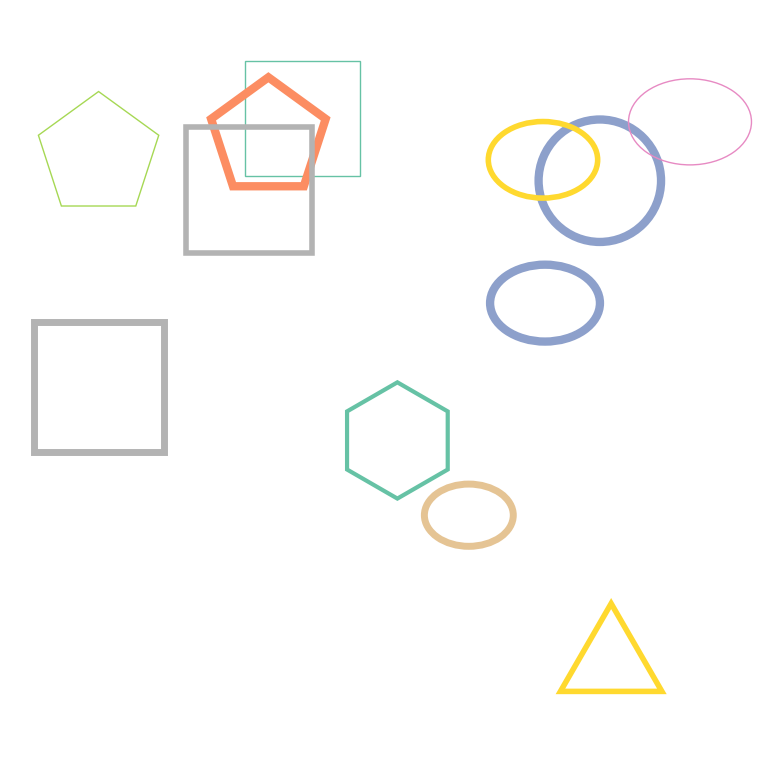[{"shape": "square", "thickness": 0.5, "radius": 0.37, "center": [0.393, 0.846]}, {"shape": "hexagon", "thickness": 1.5, "radius": 0.38, "center": [0.516, 0.428]}, {"shape": "pentagon", "thickness": 3, "radius": 0.39, "center": [0.349, 0.821]}, {"shape": "oval", "thickness": 3, "radius": 0.36, "center": [0.708, 0.606]}, {"shape": "circle", "thickness": 3, "radius": 0.4, "center": [0.779, 0.765]}, {"shape": "oval", "thickness": 0.5, "radius": 0.4, "center": [0.896, 0.842]}, {"shape": "pentagon", "thickness": 0.5, "radius": 0.41, "center": [0.128, 0.799]}, {"shape": "triangle", "thickness": 2, "radius": 0.38, "center": [0.794, 0.14]}, {"shape": "oval", "thickness": 2, "radius": 0.36, "center": [0.705, 0.792]}, {"shape": "oval", "thickness": 2.5, "radius": 0.29, "center": [0.609, 0.331]}, {"shape": "square", "thickness": 2.5, "radius": 0.42, "center": [0.128, 0.498]}, {"shape": "square", "thickness": 2, "radius": 0.41, "center": [0.323, 0.753]}]